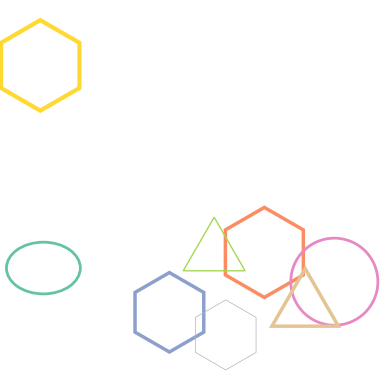[{"shape": "oval", "thickness": 2, "radius": 0.48, "center": [0.113, 0.304]}, {"shape": "hexagon", "thickness": 2.5, "radius": 0.58, "center": [0.687, 0.344]}, {"shape": "hexagon", "thickness": 2.5, "radius": 0.52, "center": [0.44, 0.189]}, {"shape": "circle", "thickness": 2, "radius": 0.57, "center": [0.868, 0.268]}, {"shape": "triangle", "thickness": 1, "radius": 0.46, "center": [0.556, 0.343]}, {"shape": "hexagon", "thickness": 3, "radius": 0.59, "center": [0.105, 0.83]}, {"shape": "triangle", "thickness": 2.5, "radius": 0.5, "center": [0.793, 0.203]}, {"shape": "hexagon", "thickness": 0.5, "radius": 0.45, "center": [0.586, 0.13]}]